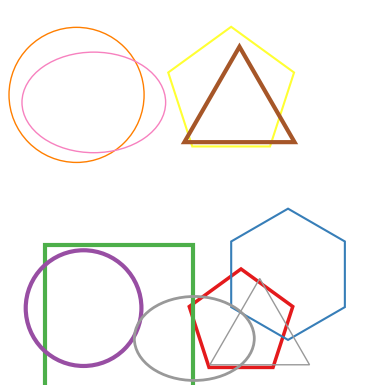[{"shape": "pentagon", "thickness": 2.5, "radius": 0.71, "center": [0.626, 0.16]}, {"shape": "hexagon", "thickness": 1.5, "radius": 0.85, "center": [0.748, 0.288]}, {"shape": "square", "thickness": 3, "radius": 0.96, "center": [0.31, 0.172]}, {"shape": "circle", "thickness": 3, "radius": 0.75, "center": [0.217, 0.2]}, {"shape": "circle", "thickness": 1, "radius": 0.88, "center": [0.199, 0.754]}, {"shape": "pentagon", "thickness": 1.5, "radius": 0.86, "center": [0.6, 0.759]}, {"shape": "triangle", "thickness": 3, "radius": 0.83, "center": [0.622, 0.713]}, {"shape": "oval", "thickness": 1, "radius": 0.93, "center": [0.244, 0.734]}, {"shape": "oval", "thickness": 2, "radius": 0.78, "center": [0.505, 0.121]}, {"shape": "triangle", "thickness": 1, "radius": 0.75, "center": [0.675, 0.127]}]